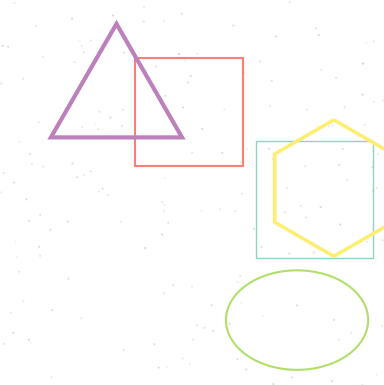[{"shape": "square", "thickness": 1, "radius": 0.76, "center": [0.816, 0.481]}, {"shape": "square", "thickness": 1.5, "radius": 0.7, "center": [0.49, 0.71]}, {"shape": "oval", "thickness": 1.5, "radius": 0.92, "center": [0.772, 0.169]}, {"shape": "triangle", "thickness": 3, "radius": 0.98, "center": [0.303, 0.741]}, {"shape": "hexagon", "thickness": 2.5, "radius": 0.89, "center": [0.867, 0.511]}]